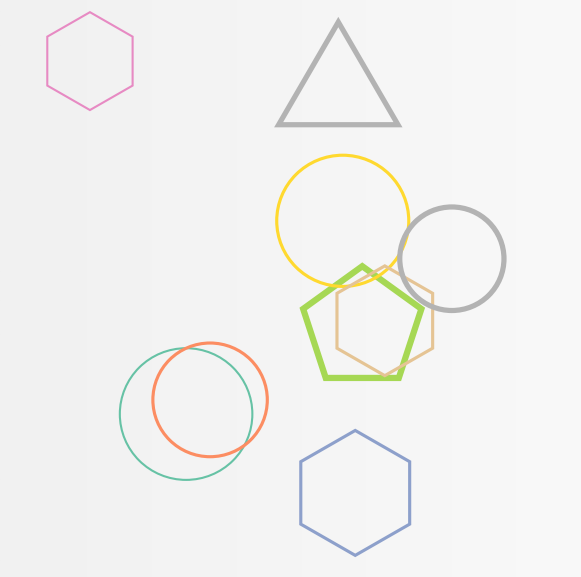[{"shape": "circle", "thickness": 1, "radius": 0.57, "center": [0.32, 0.282]}, {"shape": "circle", "thickness": 1.5, "radius": 0.49, "center": [0.361, 0.307]}, {"shape": "hexagon", "thickness": 1.5, "radius": 0.54, "center": [0.611, 0.146]}, {"shape": "hexagon", "thickness": 1, "radius": 0.42, "center": [0.155, 0.893]}, {"shape": "pentagon", "thickness": 3, "radius": 0.53, "center": [0.623, 0.431]}, {"shape": "circle", "thickness": 1.5, "radius": 0.57, "center": [0.59, 0.617]}, {"shape": "hexagon", "thickness": 1.5, "radius": 0.48, "center": [0.662, 0.444]}, {"shape": "circle", "thickness": 2.5, "radius": 0.45, "center": [0.777, 0.551]}, {"shape": "triangle", "thickness": 2.5, "radius": 0.59, "center": [0.582, 0.842]}]